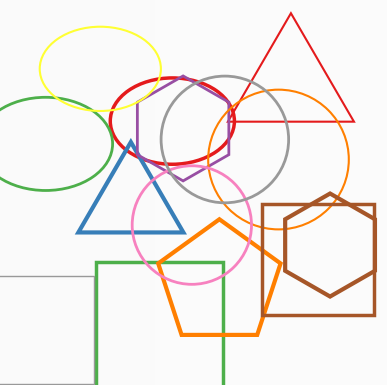[{"shape": "oval", "thickness": 2.5, "radius": 0.8, "center": [0.445, 0.685]}, {"shape": "triangle", "thickness": 1.5, "radius": 0.94, "center": [0.751, 0.778]}, {"shape": "triangle", "thickness": 3, "radius": 0.78, "center": [0.338, 0.474]}, {"shape": "oval", "thickness": 2, "radius": 0.86, "center": [0.118, 0.626]}, {"shape": "square", "thickness": 2.5, "radius": 0.82, "center": [0.412, 0.156]}, {"shape": "hexagon", "thickness": 2, "radius": 0.68, "center": [0.473, 0.666]}, {"shape": "pentagon", "thickness": 3, "radius": 0.83, "center": [0.566, 0.264]}, {"shape": "circle", "thickness": 1.5, "radius": 0.91, "center": [0.719, 0.586]}, {"shape": "oval", "thickness": 1.5, "radius": 0.78, "center": [0.259, 0.821]}, {"shape": "hexagon", "thickness": 3, "radius": 0.67, "center": [0.852, 0.364]}, {"shape": "square", "thickness": 2.5, "radius": 0.72, "center": [0.82, 0.327]}, {"shape": "circle", "thickness": 2, "radius": 0.77, "center": [0.495, 0.415]}, {"shape": "circle", "thickness": 2, "radius": 0.82, "center": [0.58, 0.638]}, {"shape": "square", "thickness": 1, "radius": 0.7, "center": [0.104, 0.143]}]